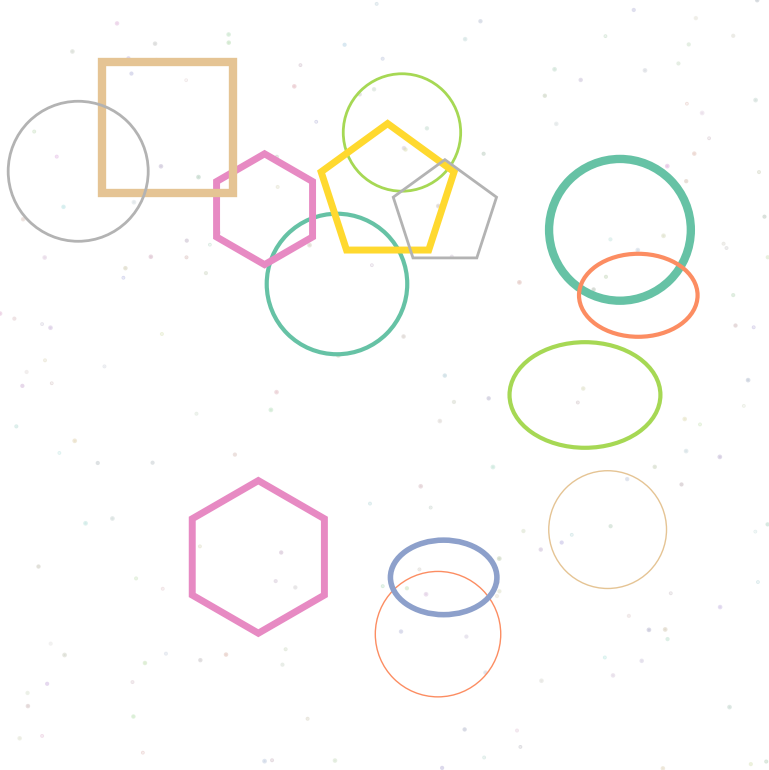[{"shape": "circle", "thickness": 3, "radius": 0.46, "center": [0.805, 0.702]}, {"shape": "circle", "thickness": 1.5, "radius": 0.46, "center": [0.438, 0.631]}, {"shape": "oval", "thickness": 1.5, "radius": 0.39, "center": [0.829, 0.617]}, {"shape": "circle", "thickness": 0.5, "radius": 0.41, "center": [0.569, 0.176]}, {"shape": "oval", "thickness": 2, "radius": 0.35, "center": [0.576, 0.25]}, {"shape": "hexagon", "thickness": 2.5, "radius": 0.36, "center": [0.344, 0.728]}, {"shape": "hexagon", "thickness": 2.5, "radius": 0.5, "center": [0.335, 0.277]}, {"shape": "oval", "thickness": 1.5, "radius": 0.49, "center": [0.76, 0.487]}, {"shape": "circle", "thickness": 1, "radius": 0.38, "center": [0.522, 0.828]}, {"shape": "pentagon", "thickness": 2.5, "radius": 0.45, "center": [0.503, 0.749]}, {"shape": "circle", "thickness": 0.5, "radius": 0.38, "center": [0.789, 0.312]}, {"shape": "square", "thickness": 3, "radius": 0.43, "center": [0.217, 0.835]}, {"shape": "pentagon", "thickness": 1, "radius": 0.35, "center": [0.578, 0.722]}, {"shape": "circle", "thickness": 1, "radius": 0.45, "center": [0.102, 0.778]}]